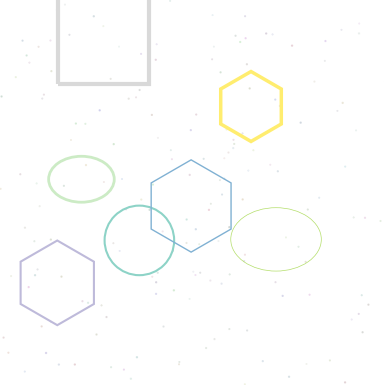[{"shape": "circle", "thickness": 1.5, "radius": 0.45, "center": [0.362, 0.376]}, {"shape": "hexagon", "thickness": 1.5, "radius": 0.55, "center": [0.149, 0.265]}, {"shape": "hexagon", "thickness": 1, "radius": 0.6, "center": [0.496, 0.465]}, {"shape": "oval", "thickness": 0.5, "radius": 0.59, "center": [0.717, 0.378]}, {"shape": "square", "thickness": 3, "radius": 0.59, "center": [0.269, 0.9]}, {"shape": "oval", "thickness": 2, "radius": 0.43, "center": [0.212, 0.534]}, {"shape": "hexagon", "thickness": 2.5, "radius": 0.45, "center": [0.652, 0.723]}]